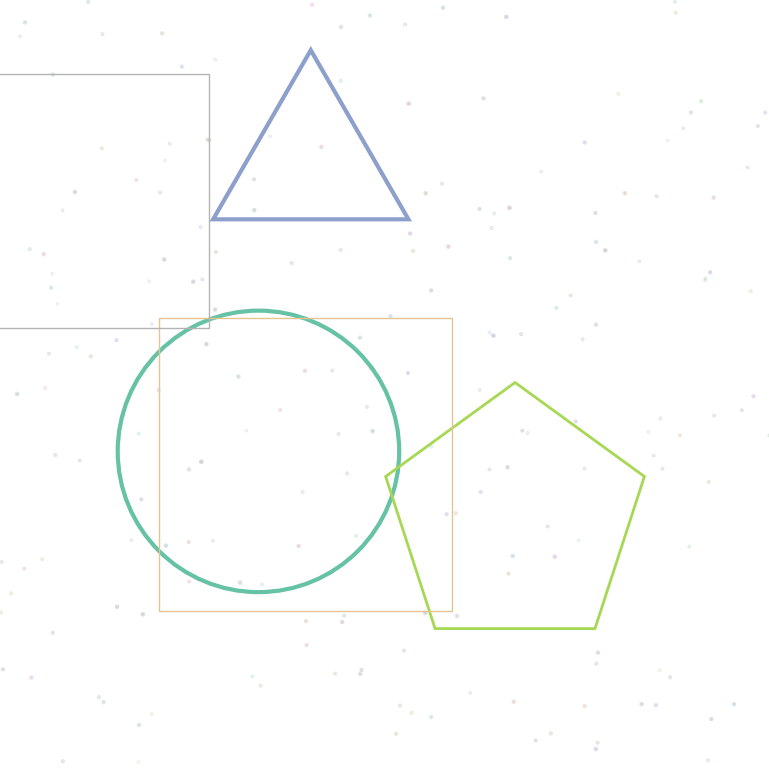[{"shape": "circle", "thickness": 1.5, "radius": 0.91, "center": [0.336, 0.414]}, {"shape": "triangle", "thickness": 1.5, "radius": 0.73, "center": [0.404, 0.788]}, {"shape": "pentagon", "thickness": 1, "radius": 0.88, "center": [0.669, 0.327]}, {"shape": "square", "thickness": 0.5, "radius": 0.95, "center": [0.396, 0.397]}, {"shape": "square", "thickness": 0.5, "radius": 0.82, "center": [0.107, 0.738]}]